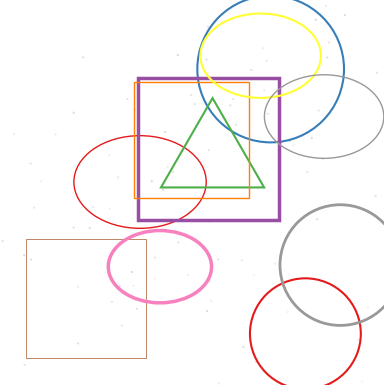[{"shape": "oval", "thickness": 1, "radius": 0.86, "center": [0.364, 0.527]}, {"shape": "circle", "thickness": 1.5, "radius": 0.72, "center": [0.793, 0.133]}, {"shape": "circle", "thickness": 1.5, "radius": 0.95, "center": [0.703, 0.821]}, {"shape": "triangle", "thickness": 1.5, "radius": 0.77, "center": [0.552, 0.59]}, {"shape": "square", "thickness": 2.5, "radius": 0.92, "center": [0.542, 0.612]}, {"shape": "square", "thickness": 1, "radius": 0.75, "center": [0.498, 0.637]}, {"shape": "oval", "thickness": 1.5, "radius": 0.78, "center": [0.677, 0.855]}, {"shape": "square", "thickness": 0.5, "radius": 0.77, "center": [0.223, 0.224]}, {"shape": "oval", "thickness": 2.5, "radius": 0.67, "center": [0.415, 0.307]}, {"shape": "circle", "thickness": 2, "radius": 0.78, "center": [0.884, 0.311]}, {"shape": "oval", "thickness": 1, "radius": 0.78, "center": [0.842, 0.697]}]